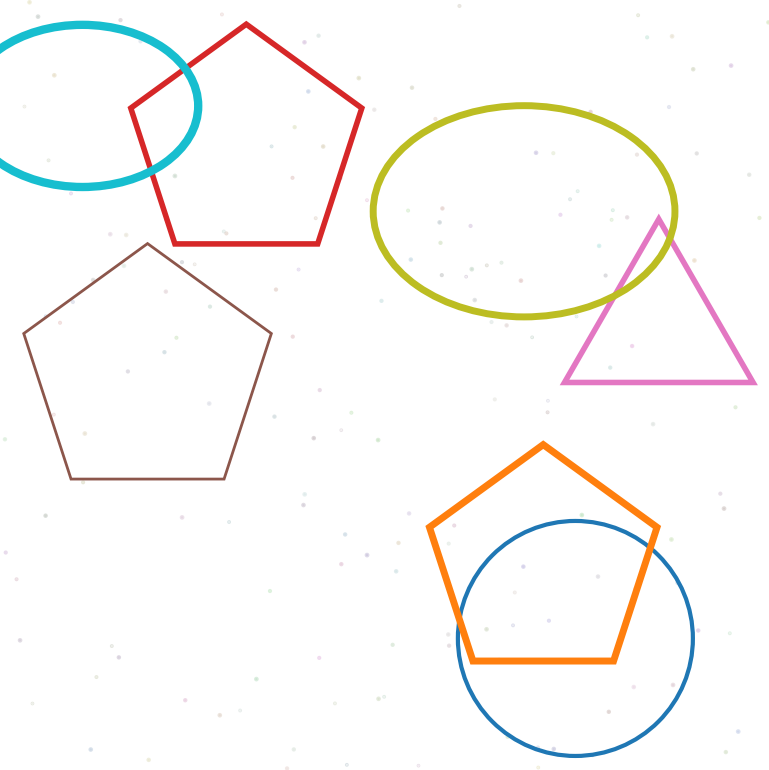[{"shape": "circle", "thickness": 1.5, "radius": 0.76, "center": [0.747, 0.171]}, {"shape": "pentagon", "thickness": 2.5, "radius": 0.78, "center": [0.706, 0.267]}, {"shape": "pentagon", "thickness": 2, "radius": 0.79, "center": [0.32, 0.811]}, {"shape": "pentagon", "thickness": 1, "radius": 0.85, "center": [0.192, 0.515]}, {"shape": "triangle", "thickness": 2, "radius": 0.71, "center": [0.856, 0.574]}, {"shape": "oval", "thickness": 2.5, "radius": 0.98, "center": [0.681, 0.726]}, {"shape": "oval", "thickness": 3, "radius": 0.75, "center": [0.107, 0.862]}]